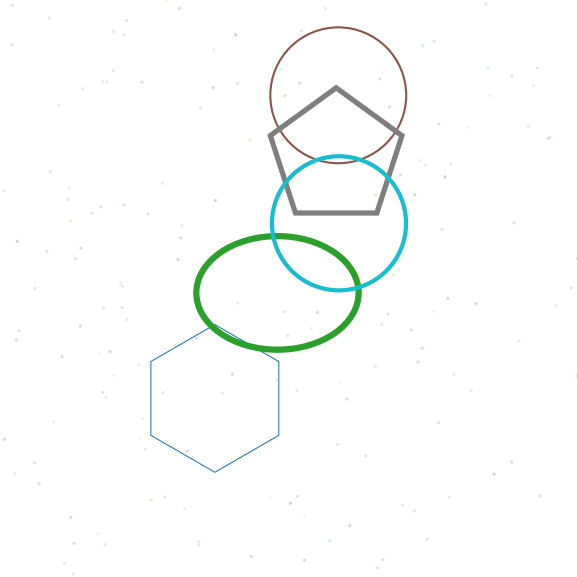[{"shape": "hexagon", "thickness": 0.5, "radius": 0.64, "center": [0.372, 0.309]}, {"shape": "oval", "thickness": 3, "radius": 0.7, "center": [0.48, 0.492]}, {"shape": "circle", "thickness": 1, "radius": 0.59, "center": [0.586, 0.834]}, {"shape": "pentagon", "thickness": 2.5, "radius": 0.6, "center": [0.582, 0.727]}, {"shape": "circle", "thickness": 2, "radius": 0.58, "center": [0.587, 0.612]}]